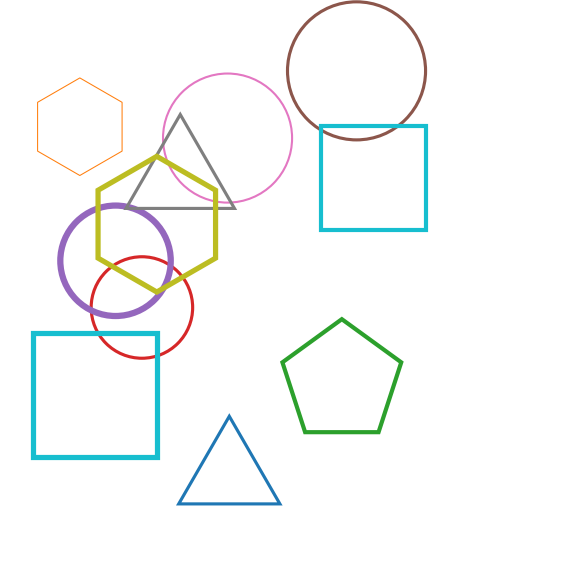[{"shape": "triangle", "thickness": 1.5, "radius": 0.51, "center": [0.397, 0.177]}, {"shape": "hexagon", "thickness": 0.5, "radius": 0.42, "center": [0.138, 0.78]}, {"shape": "pentagon", "thickness": 2, "radius": 0.54, "center": [0.592, 0.338]}, {"shape": "circle", "thickness": 1.5, "radius": 0.44, "center": [0.246, 0.467]}, {"shape": "circle", "thickness": 3, "radius": 0.48, "center": [0.2, 0.548]}, {"shape": "circle", "thickness": 1.5, "radius": 0.6, "center": [0.617, 0.876]}, {"shape": "circle", "thickness": 1, "radius": 0.56, "center": [0.394, 0.76]}, {"shape": "triangle", "thickness": 1.5, "radius": 0.54, "center": [0.312, 0.692]}, {"shape": "hexagon", "thickness": 2.5, "radius": 0.59, "center": [0.272, 0.611]}, {"shape": "square", "thickness": 2.5, "radius": 0.54, "center": [0.165, 0.315]}, {"shape": "square", "thickness": 2, "radius": 0.45, "center": [0.647, 0.691]}]